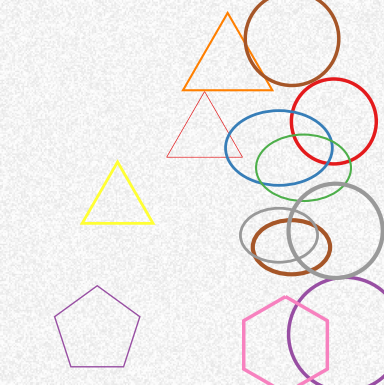[{"shape": "triangle", "thickness": 0.5, "radius": 0.57, "center": [0.531, 0.649]}, {"shape": "circle", "thickness": 2.5, "radius": 0.55, "center": [0.867, 0.685]}, {"shape": "oval", "thickness": 2, "radius": 0.69, "center": [0.724, 0.616]}, {"shape": "oval", "thickness": 1.5, "radius": 0.62, "center": [0.788, 0.564]}, {"shape": "circle", "thickness": 2.5, "radius": 0.74, "center": [0.897, 0.132]}, {"shape": "pentagon", "thickness": 1, "radius": 0.58, "center": [0.253, 0.141]}, {"shape": "triangle", "thickness": 1.5, "radius": 0.67, "center": [0.591, 0.833]}, {"shape": "triangle", "thickness": 2, "radius": 0.53, "center": [0.305, 0.473]}, {"shape": "circle", "thickness": 2.5, "radius": 0.61, "center": [0.759, 0.899]}, {"shape": "oval", "thickness": 3, "radius": 0.5, "center": [0.757, 0.358]}, {"shape": "hexagon", "thickness": 2.5, "radius": 0.63, "center": [0.742, 0.104]}, {"shape": "circle", "thickness": 3, "radius": 0.61, "center": [0.872, 0.401]}, {"shape": "oval", "thickness": 2, "radius": 0.5, "center": [0.725, 0.389]}]